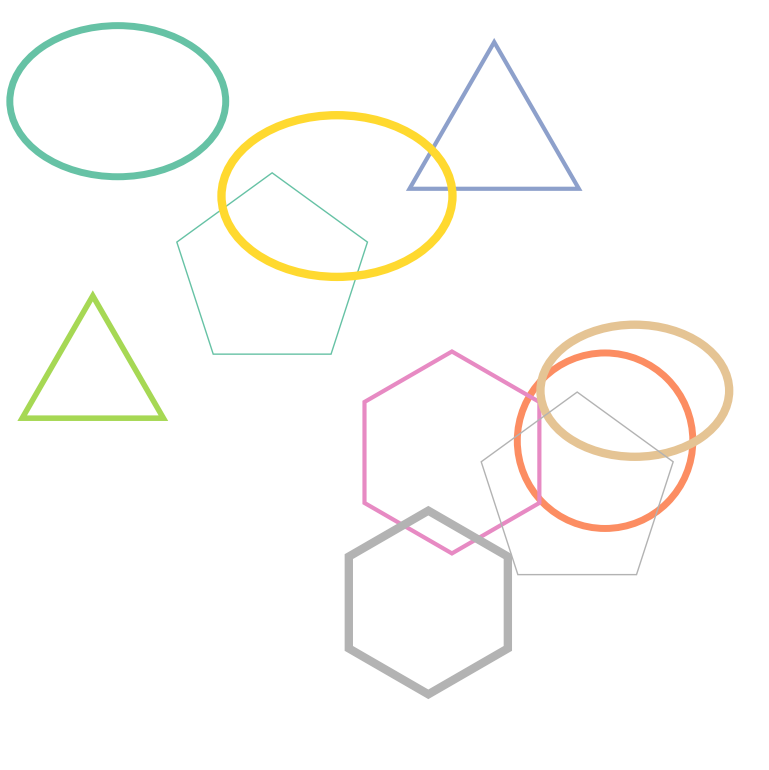[{"shape": "pentagon", "thickness": 0.5, "radius": 0.65, "center": [0.353, 0.645]}, {"shape": "oval", "thickness": 2.5, "radius": 0.7, "center": [0.153, 0.869]}, {"shape": "circle", "thickness": 2.5, "radius": 0.57, "center": [0.786, 0.428]}, {"shape": "triangle", "thickness": 1.5, "radius": 0.63, "center": [0.642, 0.818]}, {"shape": "hexagon", "thickness": 1.5, "radius": 0.66, "center": [0.587, 0.412]}, {"shape": "triangle", "thickness": 2, "radius": 0.53, "center": [0.121, 0.51]}, {"shape": "oval", "thickness": 3, "radius": 0.75, "center": [0.438, 0.745]}, {"shape": "oval", "thickness": 3, "radius": 0.61, "center": [0.824, 0.493]}, {"shape": "hexagon", "thickness": 3, "radius": 0.6, "center": [0.556, 0.218]}, {"shape": "pentagon", "thickness": 0.5, "radius": 0.66, "center": [0.75, 0.36]}]